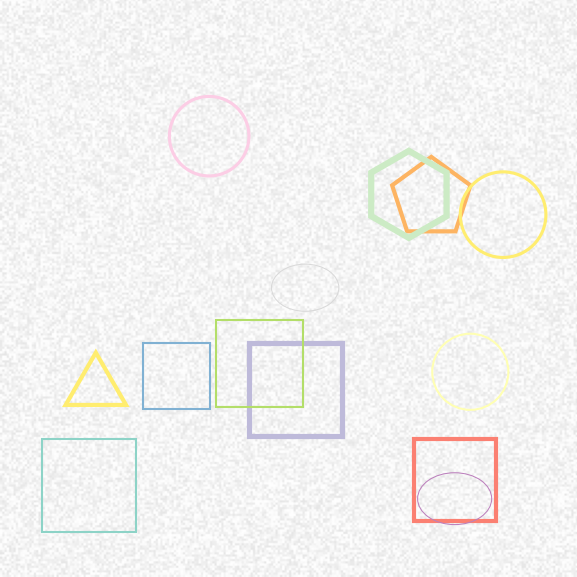[{"shape": "square", "thickness": 1, "radius": 0.4, "center": [0.154, 0.158]}, {"shape": "circle", "thickness": 1, "radius": 0.33, "center": [0.814, 0.355]}, {"shape": "square", "thickness": 2.5, "radius": 0.4, "center": [0.512, 0.325]}, {"shape": "square", "thickness": 2, "radius": 0.35, "center": [0.787, 0.168]}, {"shape": "square", "thickness": 1, "radius": 0.29, "center": [0.306, 0.348]}, {"shape": "pentagon", "thickness": 2, "radius": 0.36, "center": [0.747, 0.656]}, {"shape": "square", "thickness": 1, "radius": 0.38, "center": [0.45, 0.37]}, {"shape": "circle", "thickness": 1.5, "radius": 0.34, "center": [0.362, 0.763]}, {"shape": "oval", "thickness": 0.5, "radius": 0.29, "center": [0.528, 0.501]}, {"shape": "oval", "thickness": 0.5, "radius": 0.32, "center": [0.787, 0.136]}, {"shape": "hexagon", "thickness": 3, "radius": 0.38, "center": [0.708, 0.663]}, {"shape": "triangle", "thickness": 2, "radius": 0.3, "center": [0.166, 0.328]}, {"shape": "circle", "thickness": 1.5, "radius": 0.37, "center": [0.871, 0.627]}]